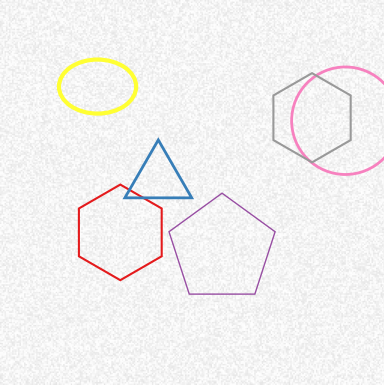[{"shape": "hexagon", "thickness": 1.5, "radius": 0.62, "center": [0.312, 0.396]}, {"shape": "triangle", "thickness": 2, "radius": 0.5, "center": [0.411, 0.536]}, {"shape": "pentagon", "thickness": 1, "radius": 0.72, "center": [0.577, 0.353]}, {"shape": "oval", "thickness": 3, "radius": 0.5, "center": [0.253, 0.775]}, {"shape": "circle", "thickness": 2, "radius": 0.7, "center": [0.897, 0.686]}, {"shape": "hexagon", "thickness": 1.5, "radius": 0.58, "center": [0.81, 0.694]}]